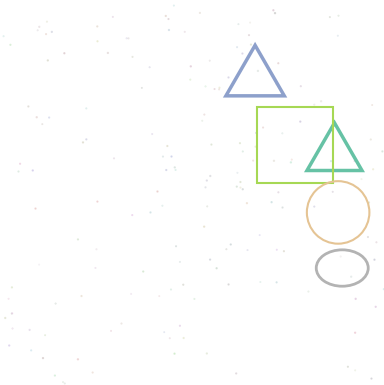[{"shape": "triangle", "thickness": 2.5, "radius": 0.41, "center": [0.869, 0.598]}, {"shape": "triangle", "thickness": 2.5, "radius": 0.44, "center": [0.663, 0.795]}, {"shape": "square", "thickness": 1.5, "radius": 0.49, "center": [0.767, 0.623]}, {"shape": "circle", "thickness": 1.5, "radius": 0.41, "center": [0.878, 0.448]}, {"shape": "oval", "thickness": 2, "radius": 0.34, "center": [0.889, 0.304]}]